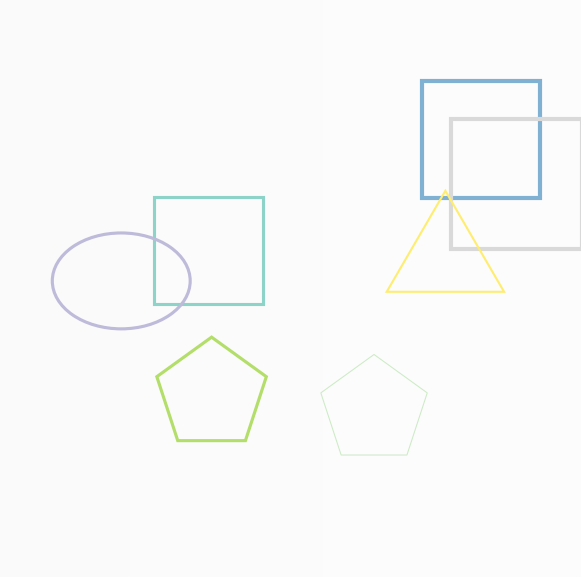[{"shape": "square", "thickness": 1.5, "radius": 0.47, "center": [0.359, 0.565]}, {"shape": "oval", "thickness": 1.5, "radius": 0.59, "center": [0.209, 0.513]}, {"shape": "square", "thickness": 2, "radius": 0.51, "center": [0.828, 0.757]}, {"shape": "pentagon", "thickness": 1.5, "radius": 0.5, "center": [0.364, 0.316]}, {"shape": "square", "thickness": 2, "radius": 0.56, "center": [0.889, 0.68]}, {"shape": "pentagon", "thickness": 0.5, "radius": 0.48, "center": [0.644, 0.289]}, {"shape": "triangle", "thickness": 1, "radius": 0.58, "center": [0.766, 0.552]}]